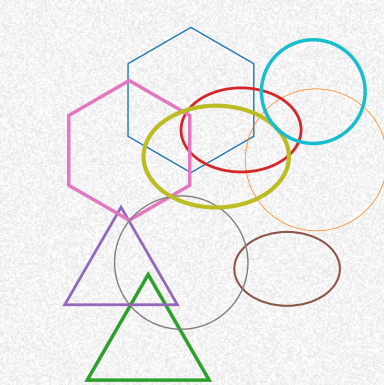[{"shape": "hexagon", "thickness": 1, "radius": 0.94, "center": [0.496, 0.74]}, {"shape": "circle", "thickness": 0.5, "radius": 0.92, "center": [0.821, 0.585]}, {"shape": "triangle", "thickness": 2.5, "radius": 0.91, "center": [0.385, 0.104]}, {"shape": "oval", "thickness": 2, "radius": 0.78, "center": [0.626, 0.663]}, {"shape": "triangle", "thickness": 2, "radius": 0.84, "center": [0.314, 0.293]}, {"shape": "oval", "thickness": 1.5, "radius": 0.69, "center": [0.746, 0.302]}, {"shape": "hexagon", "thickness": 2.5, "radius": 0.91, "center": [0.336, 0.609]}, {"shape": "circle", "thickness": 1, "radius": 0.87, "center": [0.471, 0.318]}, {"shape": "oval", "thickness": 3, "radius": 0.94, "center": [0.562, 0.593]}, {"shape": "circle", "thickness": 2.5, "radius": 0.67, "center": [0.814, 0.762]}]